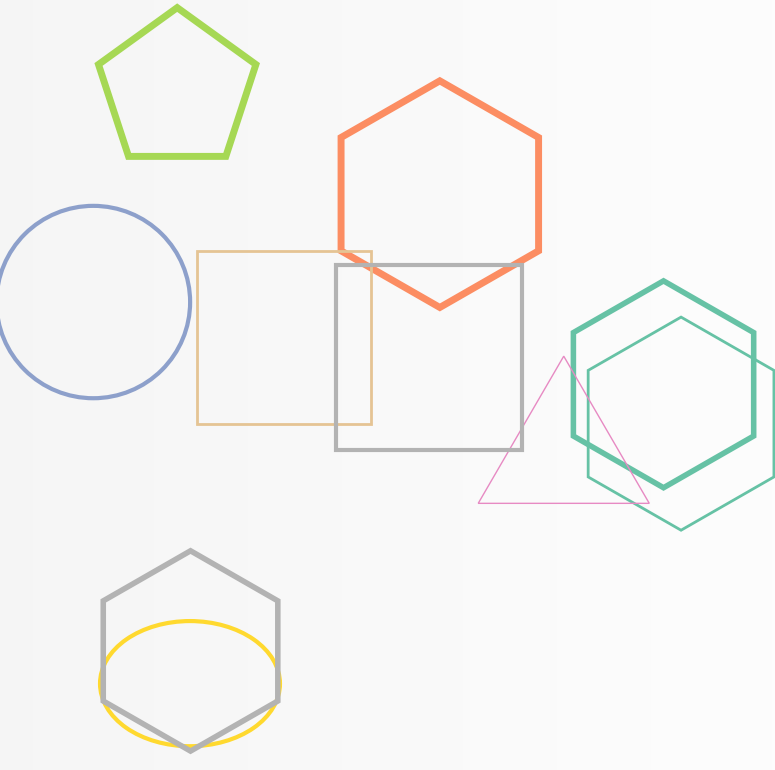[{"shape": "hexagon", "thickness": 2, "radius": 0.67, "center": [0.856, 0.501]}, {"shape": "hexagon", "thickness": 1, "radius": 0.69, "center": [0.879, 0.45]}, {"shape": "hexagon", "thickness": 2.5, "radius": 0.74, "center": [0.568, 0.748]}, {"shape": "circle", "thickness": 1.5, "radius": 0.62, "center": [0.12, 0.608]}, {"shape": "triangle", "thickness": 0.5, "radius": 0.64, "center": [0.727, 0.41]}, {"shape": "pentagon", "thickness": 2.5, "radius": 0.53, "center": [0.229, 0.883]}, {"shape": "oval", "thickness": 1.5, "radius": 0.58, "center": [0.245, 0.112]}, {"shape": "square", "thickness": 1, "radius": 0.56, "center": [0.366, 0.562]}, {"shape": "square", "thickness": 1.5, "radius": 0.6, "center": [0.554, 0.535]}, {"shape": "hexagon", "thickness": 2, "radius": 0.65, "center": [0.246, 0.155]}]